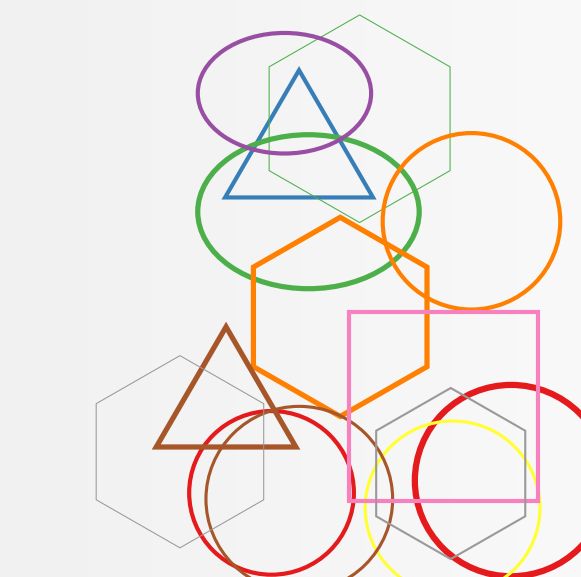[{"shape": "circle", "thickness": 3, "radius": 0.83, "center": [0.879, 0.167]}, {"shape": "circle", "thickness": 2, "radius": 0.71, "center": [0.467, 0.146]}, {"shape": "triangle", "thickness": 2, "radius": 0.73, "center": [0.514, 0.731]}, {"shape": "oval", "thickness": 2.5, "radius": 0.95, "center": [0.531, 0.633]}, {"shape": "hexagon", "thickness": 0.5, "radius": 0.9, "center": [0.619, 0.794]}, {"shape": "oval", "thickness": 2, "radius": 0.75, "center": [0.489, 0.838]}, {"shape": "circle", "thickness": 2, "radius": 0.76, "center": [0.811, 0.616]}, {"shape": "hexagon", "thickness": 2.5, "radius": 0.86, "center": [0.585, 0.45]}, {"shape": "circle", "thickness": 1.5, "radius": 0.75, "center": [0.779, 0.12]}, {"shape": "triangle", "thickness": 2.5, "radius": 0.69, "center": [0.389, 0.294]}, {"shape": "circle", "thickness": 1.5, "radius": 0.8, "center": [0.515, 0.135]}, {"shape": "square", "thickness": 2, "radius": 0.82, "center": [0.763, 0.295]}, {"shape": "hexagon", "thickness": 1, "radius": 0.74, "center": [0.775, 0.179]}, {"shape": "hexagon", "thickness": 0.5, "radius": 0.83, "center": [0.31, 0.217]}]